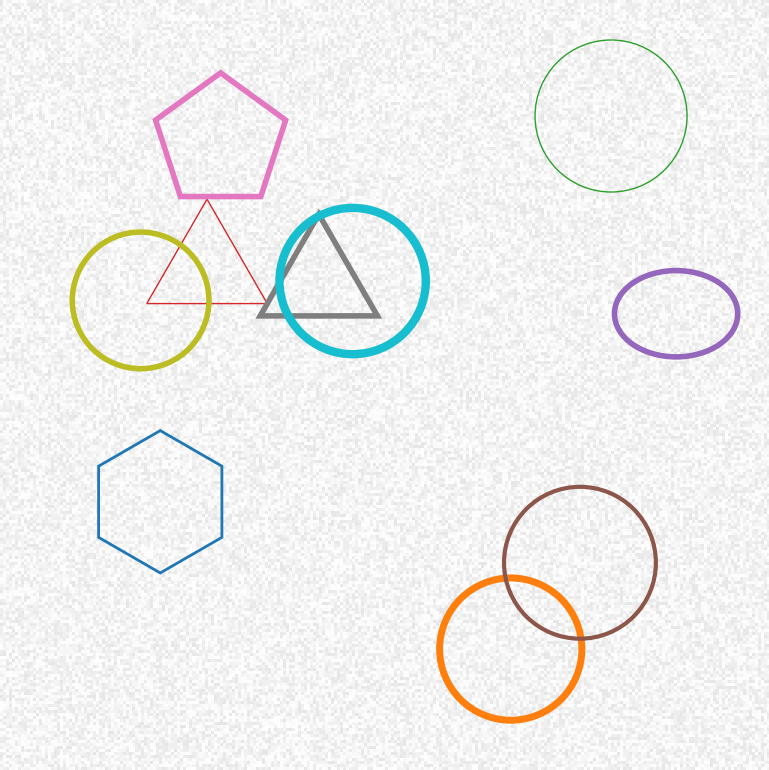[{"shape": "hexagon", "thickness": 1, "radius": 0.46, "center": [0.208, 0.348]}, {"shape": "circle", "thickness": 2.5, "radius": 0.46, "center": [0.663, 0.157]}, {"shape": "circle", "thickness": 0.5, "radius": 0.49, "center": [0.794, 0.849]}, {"shape": "triangle", "thickness": 0.5, "radius": 0.45, "center": [0.269, 0.651]}, {"shape": "oval", "thickness": 2, "radius": 0.4, "center": [0.878, 0.593]}, {"shape": "circle", "thickness": 1.5, "radius": 0.49, "center": [0.753, 0.269]}, {"shape": "pentagon", "thickness": 2, "radius": 0.44, "center": [0.287, 0.817]}, {"shape": "triangle", "thickness": 2, "radius": 0.44, "center": [0.414, 0.634]}, {"shape": "circle", "thickness": 2, "radius": 0.44, "center": [0.183, 0.61]}, {"shape": "circle", "thickness": 3, "radius": 0.48, "center": [0.458, 0.635]}]